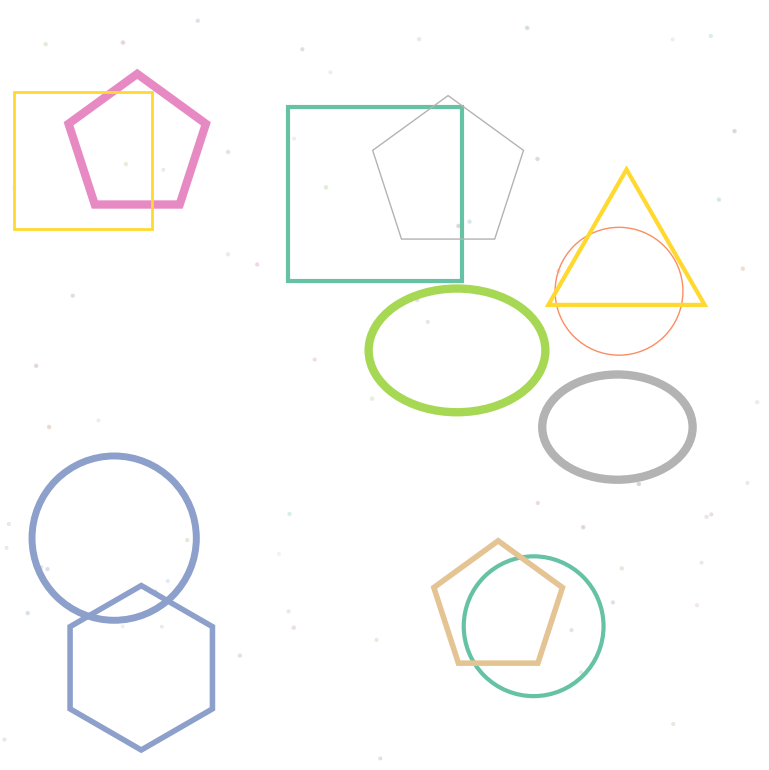[{"shape": "circle", "thickness": 1.5, "radius": 0.45, "center": [0.693, 0.187]}, {"shape": "square", "thickness": 1.5, "radius": 0.56, "center": [0.487, 0.748]}, {"shape": "circle", "thickness": 0.5, "radius": 0.42, "center": [0.804, 0.622]}, {"shape": "circle", "thickness": 2.5, "radius": 0.53, "center": [0.148, 0.301]}, {"shape": "hexagon", "thickness": 2, "radius": 0.53, "center": [0.183, 0.133]}, {"shape": "pentagon", "thickness": 3, "radius": 0.47, "center": [0.178, 0.81]}, {"shape": "oval", "thickness": 3, "radius": 0.57, "center": [0.594, 0.545]}, {"shape": "square", "thickness": 1, "radius": 0.45, "center": [0.108, 0.792]}, {"shape": "triangle", "thickness": 1.5, "radius": 0.59, "center": [0.814, 0.663]}, {"shape": "pentagon", "thickness": 2, "radius": 0.44, "center": [0.647, 0.21]}, {"shape": "oval", "thickness": 3, "radius": 0.49, "center": [0.802, 0.445]}, {"shape": "pentagon", "thickness": 0.5, "radius": 0.51, "center": [0.582, 0.773]}]